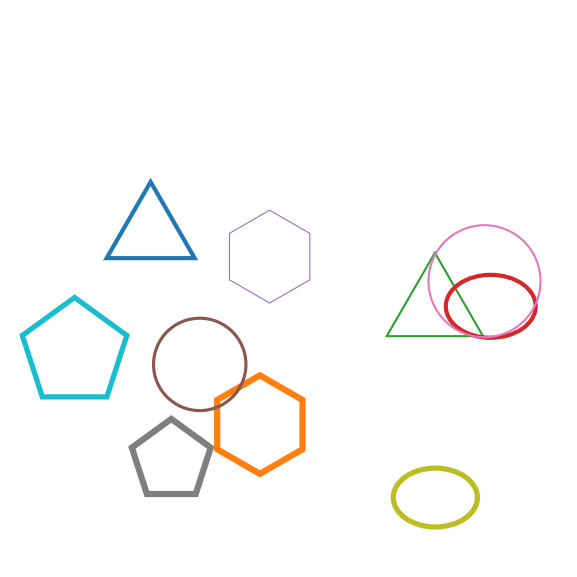[{"shape": "triangle", "thickness": 2, "radius": 0.44, "center": [0.261, 0.596]}, {"shape": "hexagon", "thickness": 3, "radius": 0.43, "center": [0.45, 0.264]}, {"shape": "triangle", "thickness": 1, "radius": 0.48, "center": [0.753, 0.465]}, {"shape": "oval", "thickness": 2, "radius": 0.39, "center": [0.85, 0.469]}, {"shape": "hexagon", "thickness": 0.5, "radius": 0.4, "center": [0.467, 0.555]}, {"shape": "circle", "thickness": 1.5, "radius": 0.4, "center": [0.346, 0.368]}, {"shape": "circle", "thickness": 1, "radius": 0.48, "center": [0.839, 0.512]}, {"shape": "pentagon", "thickness": 3, "radius": 0.36, "center": [0.297, 0.202]}, {"shape": "oval", "thickness": 2.5, "radius": 0.36, "center": [0.754, 0.138]}, {"shape": "pentagon", "thickness": 2.5, "radius": 0.48, "center": [0.129, 0.389]}]